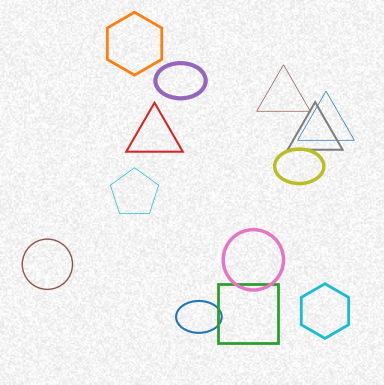[{"shape": "triangle", "thickness": 0.5, "radius": 0.43, "center": [0.847, 0.678]}, {"shape": "oval", "thickness": 1.5, "radius": 0.3, "center": [0.517, 0.177]}, {"shape": "hexagon", "thickness": 2, "radius": 0.41, "center": [0.349, 0.887]}, {"shape": "square", "thickness": 2, "radius": 0.39, "center": [0.645, 0.186]}, {"shape": "triangle", "thickness": 1.5, "radius": 0.42, "center": [0.401, 0.648]}, {"shape": "oval", "thickness": 3, "radius": 0.33, "center": [0.469, 0.79]}, {"shape": "triangle", "thickness": 0.5, "radius": 0.4, "center": [0.736, 0.751]}, {"shape": "circle", "thickness": 1, "radius": 0.33, "center": [0.123, 0.314]}, {"shape": "circle", "thickness": 2.5, "radius": 0.39, "center": [0.658, 0.325]}, {"shape": "triangle", "thickness": 1.5, "radius": 0.41, "center": [0.819, 0.652]}, {"shape": "oval", "thickness": 2.5, "radius": 0.32, "center": [0.777, 0.568]}, {"shape": "hexagon", "thickness": 2, "radius": 0.35, "center": [0.844, 0.192]}, {"shape": "pentagon", "thickness": 0.5, "radius": 0.33, "center": [0.349, 0.498]}]